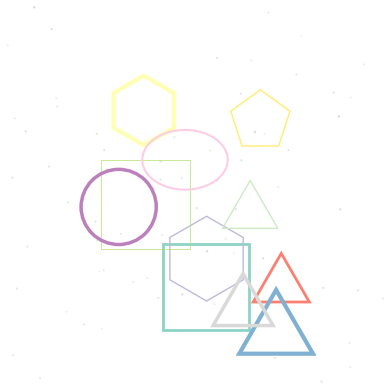[{"shape": "square", "thickness": 2, "radius": 0.56, "center": [0.536, 0.255]}, {"shape": "hexagon", "thickness": 3, "radius": 0.45, "center": [0.373, 0.713]}, {"shape": "hexagon", "thickness": 1, "radius": 0.55, "center": [0.536, 0.328]}, {"shape": "triangle", "thickness": 2, "radius": 0.42, "center": [0.731, 0.258]}, {"shape": "triangle", "thickness": 3, "radius": 0.55, "center": [0.717, 0.137]}, {"shape": "square", "thickness": 0.5, "radius": 0.58, "center": [0.379, 0.468]}, {"shape": "oval", "thickness": 1.5, "radius": 0.55, "center": [0.481, 0.585]}, {"shape": "triangle", "thickness": 2.5, "radius": 0.45, "center": [0.631, 0.199]}, {"shape": "circle", "thickness": 2.5, "radius": 0.49, "center": [0.308, 0.463]}, {"shape": "triangle", "thickness": 1, "radius": 0.41, "center": [0.65, 0.448]}, {"shape": "pentagon", "thickness": 1, "radius": 0.4, "center": [0.676, 0.686]}]